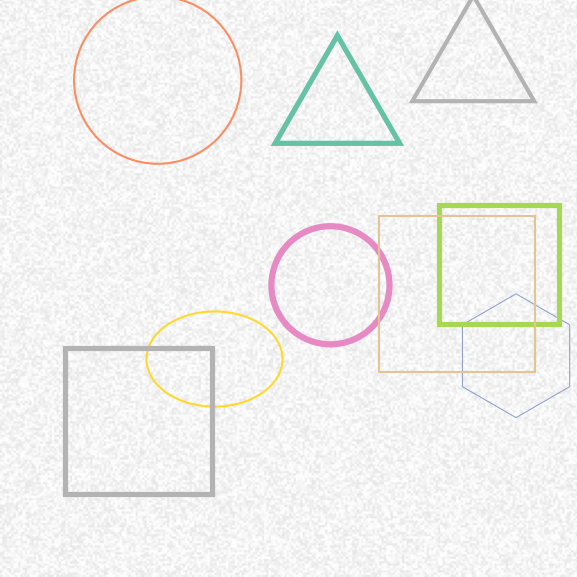[{"shape": "triangle", "thickness": 2.5, "radius": 0.62, "center": [0.584, 0.813]}, {"shape": "circle", "thickness": 1, "radius": 0.72, "center": [0.273, 0.86]}, {"shape": "hexagon", "thickness": 0.5, "radius": 0.54, "center": [0.894, 0.383]}, {"shape": "circle", "thickness": 3, "radius": 0.51, "center": [0.572, 0.505]}, {"shape": "square", "thickness": 2.5, "radius": 0.52, "center": [0.864, 0.541]}, {"shape": "oval", "thickness": 1, "radius": 0.59, "center": [0.371, 0.377]}, {"shape": "square", "thickness": 1, "radius": 0.68, "center": [0.791, 0.49]}, {"shape": "triangle", "thickness": 2, "radius": 0.61, "center": [0.82, 0.885]}, {"shape": "square", "thickness": 2.5, "radius": 0.63, "center": [0.24, 0.27]}]